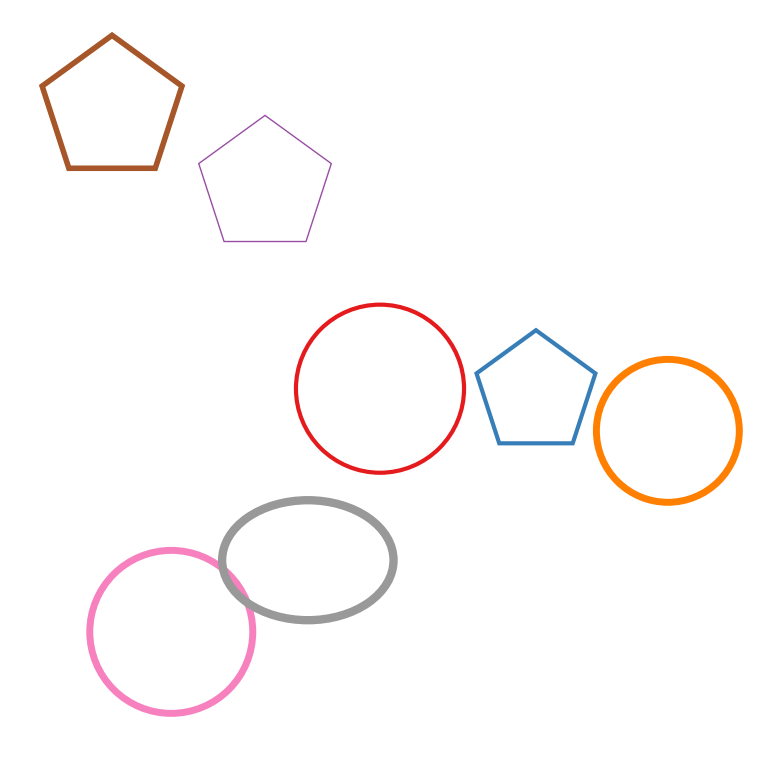[{"shape": "circle", "thickness": 1.5, "radius": 0.55, "center": [0.494, 0.495]}, {"shape": "pentagon", "thickness": 1.5, "radius": 0.41, "center": [0.696, 0.49]}, {"shape": "pentagon", "thickness": 0.5, "radius": 0.45, "center": [0.344, 0.76]}, {"shape": "circle", "thickness": 2.5, "radius": 0.46, "center": [0.867, 0.44]}, {"shape": "pentagon", "thickness": 2, "radius": 0.48, "center": [0.146, 0.859]}, {"shape": "circle", "thickness": 2.5, "radius": 0.53, "center": [0.222, 0.179]}, {"shape": "oval", "thickness": 3, "radius": 0.56, "center": [0.4, 0.272]}]